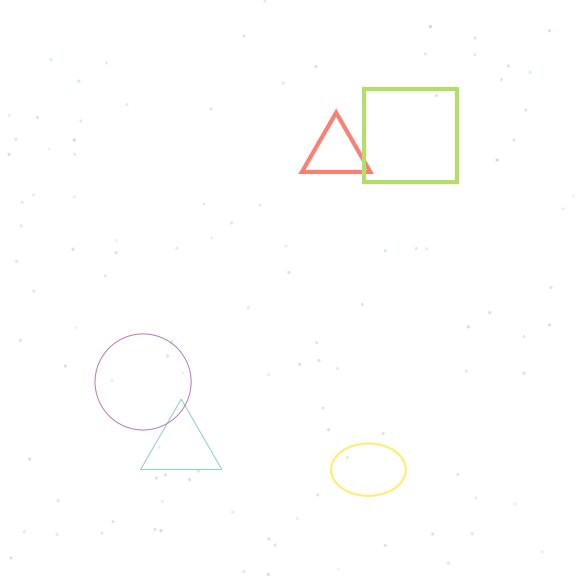[{"shape": "triangle", "thickness": 0.5, "radius": 0.41, "center": [0.314, 0.227]}, {"shape": "triangle", "thickness": 2, "radius": 0.34, "center": [0.582, 0.736]}, {"shape": "square", "thickness": 2, "radius": 0.4, "center": [0.71, 0.764]}, {"shape": "circle", "thickness": 0.5, "radius": 0.42, "center": [0.248, 0.338]}, {"shape": "oval", "thickness": 1, "radius": 0.32, "center": [0.638, 0.186]}]